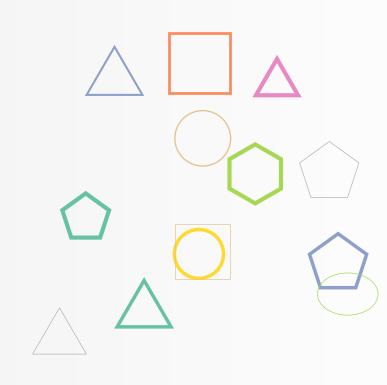[{"shape": "pentagon", "thickness": 3, "radius": 0.32, "center": [0.221, 0.434]}, {"shape": "triangle", "thickness": 2.5, "radius": 0.4, "center": [0.372, 0.191]}, {"shape": "square", "thickness": 2, "radius": 0.39, "center": [0.514, 0.836]}, {"shape": "triangle", "thickness": 1.5, "radius": 0.42, "center": [0.296, 0.795]}, {"shape": "pentagon", "thickness": 2.5, "radius": 0.39, "center": [0.873, 0.315]}, {"shape": "triangle", "thickness": 3, "radius": 0.31, "center": [0.715, 0.784]}, {"shape": "hexagon", "thickness": 3, "radius": 0.38, "center": [0.659, 0.548]}, {"shape": "oval", "thickness": 0.5, "radius": 0.39, "center": [0.897, 0.236]}, {"shape": "circle", "thickness": 2.5, "radius": 0.32, "center": [0.513, 0.34]}, {"shape": "square", "thickness": 0.5, "radius": 0.35, "center": [0.522, 0.347]}, {"shape": "circle", "thickness": 1, "radius": 0.36, "center": [0.523, 0.641]}, {"shape": "pentagon", "thickness": 0.5, "radius": 0.4, "center": [0.85, 0.552]}, {"shape": "triangle", "thickness": 0.5, "radius": 0.4, "center": [0.154, 0.12]}]